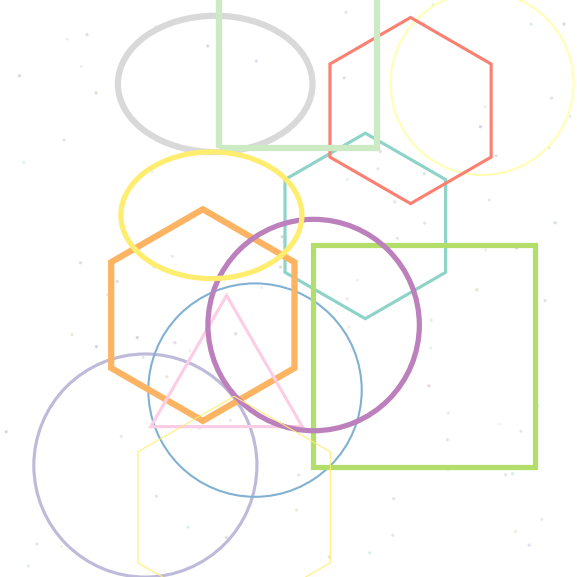[{"shape": "hexagon", "thickness": 1.5, "radius": 0.8, "center": [0.633, 0.608]}, {"shape": "circle", "thickness": 1, "radius": 0.79, "center": [0.835, 0.855]}, {"shape": "circle", "thickness": 1.5, "radius": 0.97, "center": [0.252, 0.193]}, {"shape": "hexagon", "thickness": 1.5, "radius": 0.81, "center": [0.711, 0.808]}, {"shape": "circle", "thickness": 1, "radius": 0.92, "center": [0.442, 0.324]}, {"shape": "hexagon", "thickness": 3, "radius": 0.92, "center": [0.351, 0.454]}, {"shape": "square", "thickness": 2.5, "radius": 0.96, "center": [0.734, 0.383]}, {"shape": "triangle", "thickness": 1.5, "radius": 0.76, "center": [0.392, 0.336]}, {"shape": "oval", "thickness": 3, "radius": 0.84, "center": [0.373, 0.854]}, {"shape": "circle", "thickness": 2.5, "radius": 0.92, "center": [0.543, 0.436]}, {"shape": "square", "thickness": 3, "radius": 0.68, "center": [0.516, 0.88]}, {"shape": "hexagon", "thickness": 0.5, "radius": 0.96, "center": [0.405, 0.121]}, {"shape": "oval", "thickness": 2.5, "radius": 0.78, "center": [0.366, 0.626]}]